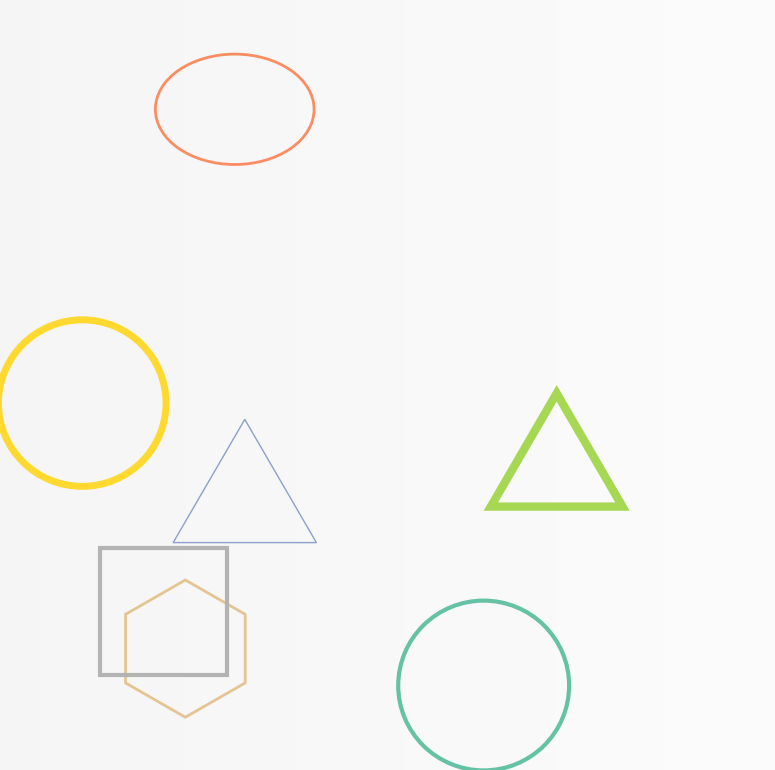[{"shape": "circle", "thickness": 1.5, "radius": 0.55, "center": [0.624, 0.11]}, {"shape": "oval", "thickness": 1, "radius": 0.51, "center": [0.303, 0.858]}, {"shape": "triangle", "thickness": 0.5, "radius": 0.53, "center": [0.316, 0.349]}, {"shape": "triangle", "thickness": 3, "radius": 0.49, "center": [0.718, 0.391]}, {"shape": "circle", "thickness": 2.5, "radius": 0.54, "center": [0.106, 0.477]}, {"shape": "hexagon", "thickness": 1, "radius": 0.45, "center": [0.239, 0.158]}, {"shape": "square", "thickness": 1.5, "radius": 0.41, "center": [0.211, 0.206]}]